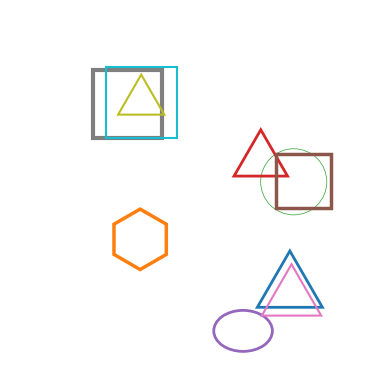[{"shape": "triangle", "thickness": 2, "radius": 0.49, "center": [0.753, 0.251]}, {"shape": "hexagon", "thickness": 2.5, "radius": 0.39, "center": [0.364, 0.378]}, {"shape": "circle", "thickness": 0.5, "radius": 0.43, "center": [0.763, 0.528]}, {"shape": "triangle", "thickness": 2, "radius": 0.4, "center": [0.677, 0.583]}, {"shape": "oval", "thickness": 2, "radius": 0.38, "center": [0.631, 0.141]}, {"shape": "square", "thickness": 2.5, "radius": 0.35, "center": [0.788, 0.53]}, {"shape": "triangle", "thickness": 1.5, "radius": 0.44, "center": [0.757, 0.225]}, {"shape": "square", "thickness": 3, "radius": 0.45, "center": [0.332, 0.729]}, {"shape": "triangle", "thickness": 1.5, "radius": 0.35, "center": [0.367, 0.737]}, {"shape": "square", "thickness": 1.5, "radius": 0.46, "center": [0.367, 0.734]}]